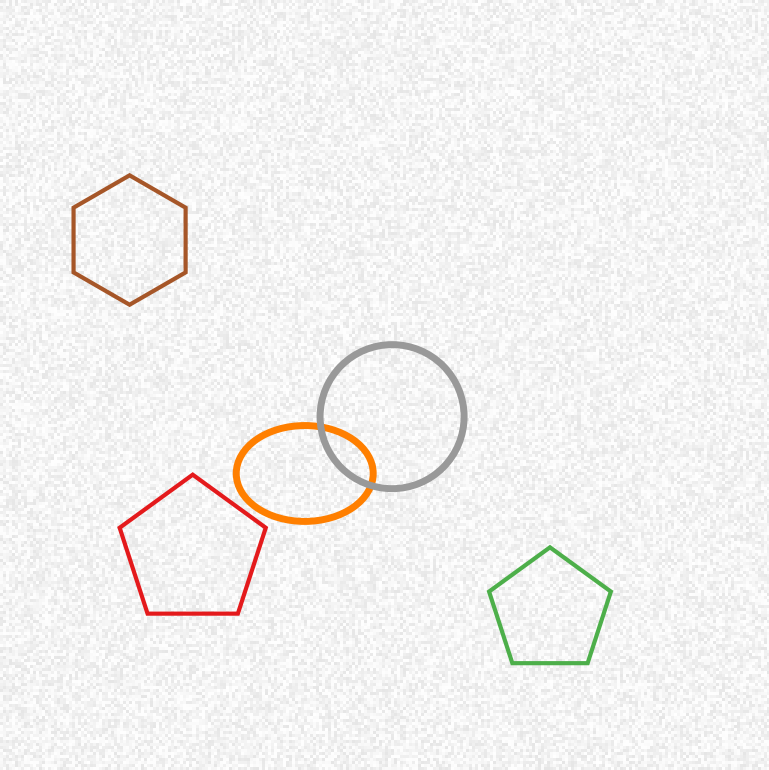[{"shape": "pentagon", "thickness": 1.5, "radius": 0.5, "center": [0.25, 0.284]}, {"shape": "pentagon", "thickness": 1.5, "radius": 0.42, "center": [0.714, 0.206]}, {"shape": "oval", "thickness": 2.5, "radius": 0.44, "center": [0.396, 0.385]}, {"shape": "hexagon", "thickness": 1.5, "radius": 0.42, "center": [0.168, 0.688]}, {"shape": "circle", "thickness": 2.5, "radius": 0.47, "center": [0.509, 0.459]}]